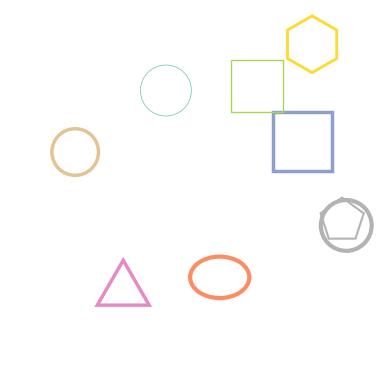[{"shape": "circle", "thickness": 0.5, "radius": 0.33, "center": [0.431, 0.765]}, {"shape": "oval", "thickness": 3, "radius": 0.38, "center": [0.571, 0.28]}, {"shape": "square", "thickness": 2.5, "radius": 0.38, "center": [0.785, 0.634]}, {"shape": "triangle", "thickness": 2.5, "radius": 0.39, "center": [0.32, 0.246]}, {"shape": "square", "thickness": 1, "radius": 0.34, "center": [0.667, 0.778]}, {"shape": "hexagon", "thickness": 2, "radius": 0.37, "center": [0.811, 0.885]}, {"shape": "circle", "thickness": 2.5, "radius": 0.3, "center": [0.195, 0.605]}, {"shape": "pentagon", "thickness": 1.5, "radius": 0.29, "center": [0.889, 0.428]}, {"shape": "circle", "thickness": 3, "radius": 0.33, "center": [0.899, 0.414]}]